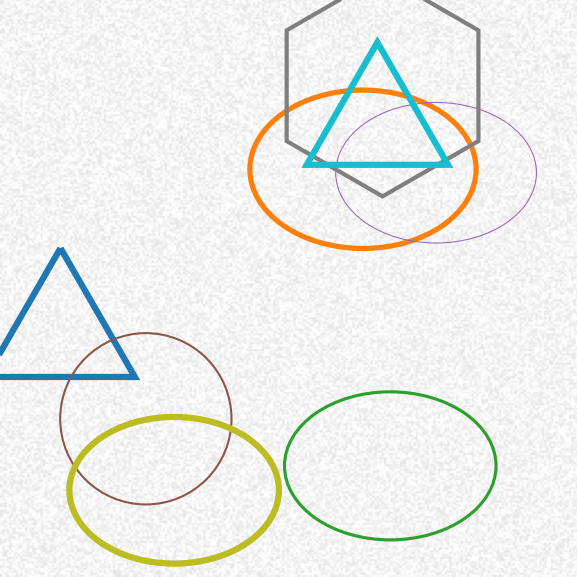[{"shape": "triangle", "thickness": 3, "radius": 0.74, "center": [0.105, 0.421]}, {"shape": "oval", "thickness": 2.5, "radius": 0.98, "center": [0.629, 0.706]}, {"shape": "oval", "thickness": 1.5, "radius": 0.92, "center": [0.676, 0.192]}, {"shape": "oval", "thickness": 0.5, "radius": 0.87, "center": [0.755, 0.7]}, {"shape": "circle", "thickness": 1, "radius": 0.74, "center": [0.253, 0.274]}, {"shape": "hexagon", "thickness": 2, "radius": 0.96, "center": [0.662, 0.851]}, {"shape": "oval", "thickness": 3, "radius": 0.91, "center": [0.302, 0.15]}, {"shape": "triangle", "thickness": 3, "radius": 0.71, "center": [0.653, 0.784]}]